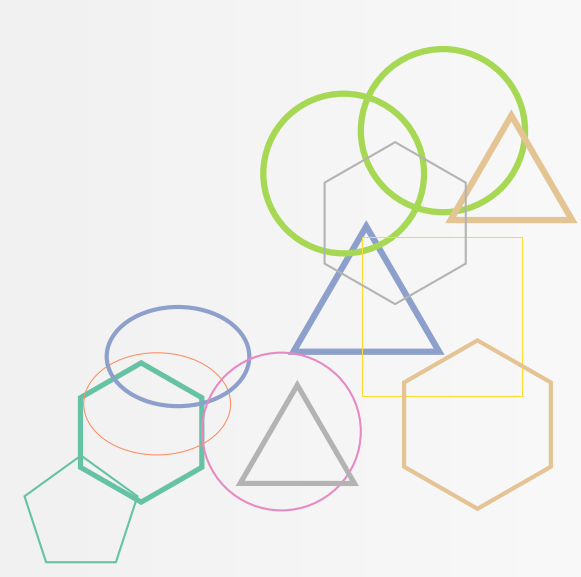[{"shape": "hexagon", "thickness": 2.5, "radius": 0.6, "center": [0.243, 0.25]}, {"shape": "pentagon", "thickness": 1, "radius": 0.51, "center": [0.139, 0.108]}, {"shape": "oval", "thickness": 0.5, "radius": 0.63, "center": [0.27, 0.3]}, {"shape": "oval", "thickness": 2, "radius": 0.61, "center": [0.306, 0.382]}, {"shape": "triangle", "thickness": 3, "radius": 0.72, "center": [0.63, 0.462]}, {"shape": "circle", "thickness": 1, "radius": 0.68, "center": [0.484, 0.252]}, {"shape": "circle", "thickness": 3, "radius": 0.69, "center": [0.591, 0.699]}, {"shape": "circle", "thickness": 3, "radius": 0.71, "center": [0.762, 0.773]}, {"shape": "square", "thickness": 0.5, "radius": 0.69, "center": [0.76, 0.451]}, {"shape": "triangle", "thickness": 3, "radius": 0.6, "center": [0.88, 0.678]}, {"shape": "hexagon", "thickness": 2, "radius": 0.73, "center": [0.821, 0.264]}, {"shape": "hexagon", "thickness": 1, "radius": 0.7, "center": [0.68, 0.613]}, {"shape": "triangle", "thickness": 2.5, "radius": 0.57, "center": [0.512, 0.219]}]